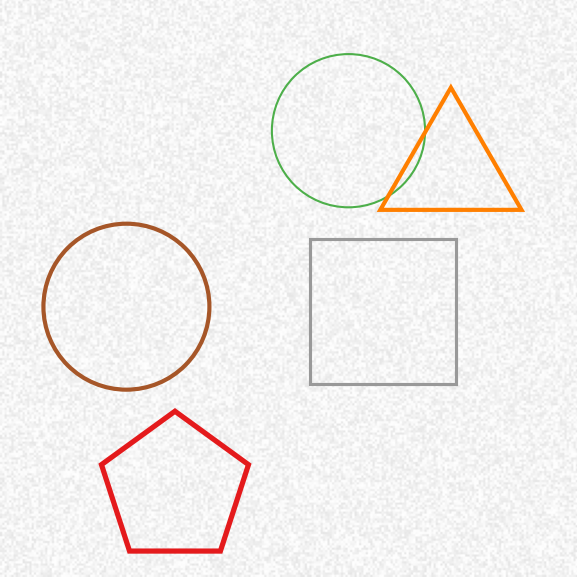[{"shape": "pentagon", "thickness": 2.5, "radius": 0.67, "center": [0.303, 0.153]}, {"shape": "circle", "thickness": 1, "radius": 0.66, "center": [0.603, 0.773]}, {"shape": "triangle", "thickness": 2, "radius": 0.71, "center": [0.781, 0.706]}, {"shape": "circle", "thickness": 2, "radius": 0.72, "center": [0.219, 0.468]}, {"shape": "square", "thickness": 1.5, "radius": 0.63, "center": [0.664, 0.46]}]